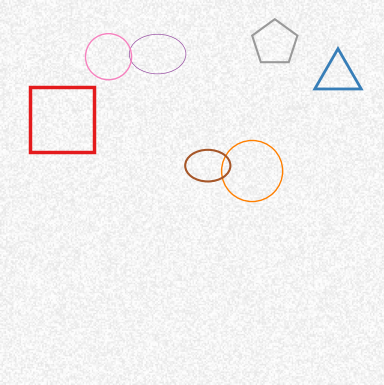[{"shape": "square", "thickness": 2.5, "radius": 0.42, "center": [0.161, 0.69]}, {"shape": "triangle", "thickness": 2, "radius": 0.35, "center": [0.878, 0.804]}, {"shape": "oval", "thickness": 0.5, "radius": 0.37, "center": [0.409, 0.86]}, {"shape": "circle", "thickness": 1, "radius": 0.4, "center": [0.655, 0.556]}, {"shape": "oval", "thickness": 1.5, "radius": 0.29, "center": [0.54, 0.57]}, {"shape": "circle", "thickness": 1, "radius": 0.3, "center": [0.282, 0.853]}, {"shape": "pentagon", "thickness": 1.5, "radius": 0.31, "center": [0.714, 0.888]}]